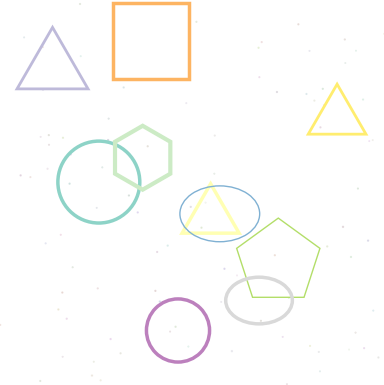[{"shape": "circle", "thickness": 2.5, "radius": 0.53, "center": [0.257, 0.527]}, {"shape": "triangle", "thickness": 2.5, "radius": 0.43, "center": [0.547, 0.437]}, {"shape": "triangle", "thickness": 2, "radius": 0.53, "center": [0.136, 0.822]}, {"shape": "oval", "thickness": 1, "radius": 0.52, "center": [0.571, 0.445]}, {"shape": "square", "thickness": 2.5, "radius": 0.49, "center": [0.392, 0.894]}, {"shape": "pentagon", "thickness": 1, "radius": 0.57, "center": [0.723, 0.32]}, {"shape": "oval", "thickness": 2.5, "radius": 0.43, "center": [0.673, 0.219]}, {"shape": "circle", "thickness": 2.5, "radius": 0.41, "center": [0.462, 0.142]}, {"shape": "hexagon", "thickness": 3, "radius": 0.41, "center": [0.371, 0.59]}, {"shape": "triangle", "thickness": 2, "radius": 0.43, "center": [0.876, 0.695]}]